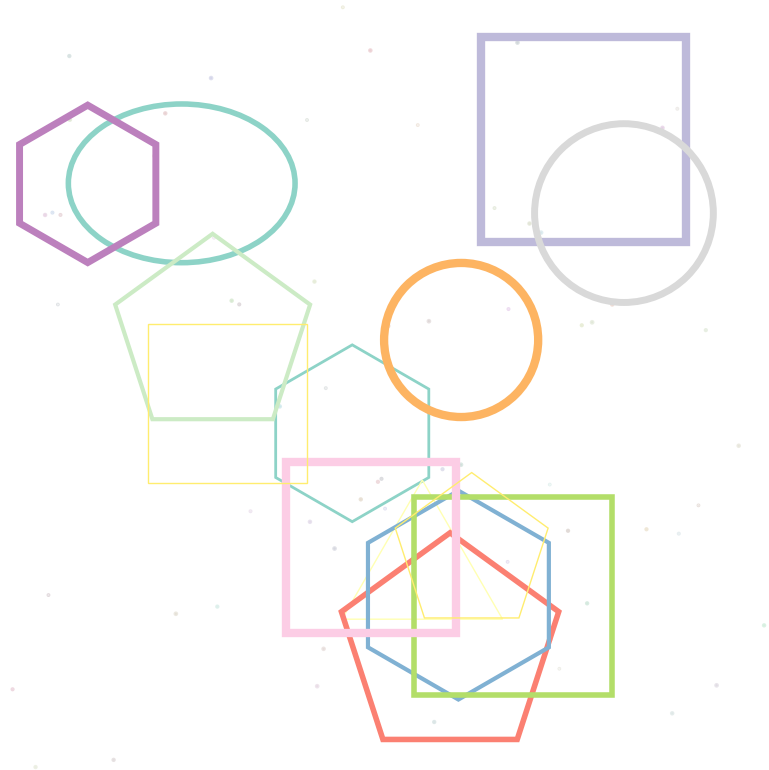[{"shape": "oval", "thickness": 2, "radius": 0.74, "center": [0.236, 0.762]}, {"shape": "hexagon", "thickness": 1, "radius": 0.57, "center": [0.457, 0.437]}, {"shape": "triangle", "thickness": 0.5, "radius": 0.6, "center": [0.548, 0.256]}, {"shape": "square", "thickness": 3, "radius": 0.66, "center": [0.758, 0.819]}, {"shape": "pentagon", "thickness": 2, "radius": 0.74, "center": [0.585, 0.16]}, {"shape": "hexagon", "thickness": 1.5, "radius": 0.68, "center": [0.595, 0.227]}, {"shape": "circle", "thickness": 3, "radius": 0.5, "center": [0.599, 0.558]}, {"shape": "square", "thickness": 2, "radius": 0.64, "center": [0.666, 0.226]}, {"shape": "square", "thickness": 3, "radius": 0.55, "center": [0.481, 0.289]}, {"shape": "circle", "thickness": 2.5, "radius": 0.58, "center": [0.81, 0.723]}, {"shape": "hexagon", "thickness": 2.5, "radius": 0.51, "center": [0.114, 0.761]}, {"shape": "pentagon", "thickness": 1.5, "radius": 0.67, "center": [0.276, 0.563]}, {"shape": "pentagon", "thickness": 0.5, "radius": 0.52, "center": [0.613, 0.282]}, {"shape": "square", "thickness": 0.5, "radius": 0.52, "center": [0.295, 0.476]}]